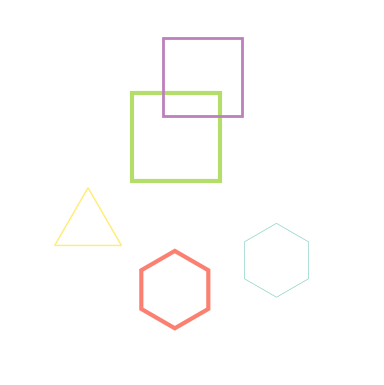[{"shape": "hexagon", "thickness": 0.5, "radius": 0.48, "center": [0.718, 0.324]}, {"shape": "hexagon", "thickness": 3, "radius": 0.5, "center": [0.454, 0.248]}, {"shape": "square", "thickness": 3, "radius": 0.57, "center": [0.457, 0.645]}, {"shape": "square", "thickness": 2, "radius": 0.51, "center": [0.527, 0.8]}, {"shape": "triangle", "thickness": 1, "radius": 0.5, "center": [0.229, 0.412]}]